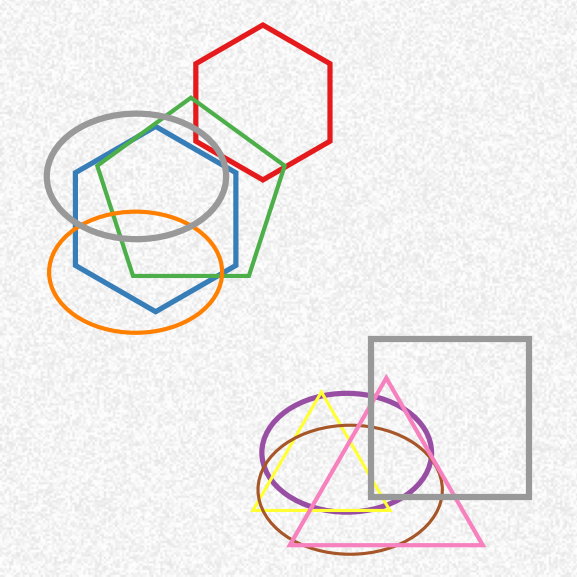[{"shape": "hexagon", "thickness": 2.5, "radius": 0.67, "center": [0.455, 0.822]}, {"shape": "hexagon", "thickness": 2.5, "radius": 0.8, "center": [0.27, 0.62]}, {"shape": "pentagon", "thickness": 2, "radius": 0.85, "center": [0.331, 0.659]}, {"shape": "oval", "thickness": 2.5, "radius": 0.73, "center": [0.6, 0.215]}, {"shape": "oval", "thickness": 2, "radius": 0.75, "center": [0.235, 0.528]}, {"shape": "triangle", "thickness": 1.5, "radius": 0.68, "center": [0.557, 0.184]}, {"shape": "oval", "thickness": 1.5, "radius": 0.8, "center": [0.606, 0.151]}, {"shape": "triangle", "thickness": 2, "radius": 0.96, "center": [0.669, 0.152]}, {"shape": "square", "thickness": 3, "radius": 0.68, "center": [0.779, 0.275]}, {"shape": "oval", "thickness": 3, "radius": 0.78, "center": [0.236, 0.694]}]